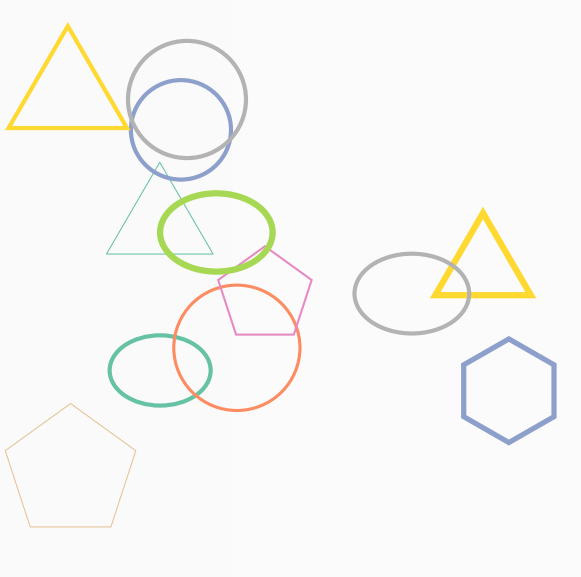[{"shape": "oval", "thickness": 2, "radius": 0.43, "center": [0.276, 0.358]}, {"shape": "triangle", "thickness": 0.5, "radius": 0.53, "center": [0.275, 0.612]}, {"shape": "circle", "thickness": 1.5, "radius": 0.54, "center": [0.408, 0.397]}, {"shape": "hexagon", "thickness": 2.5, "radius": 0.45, "center": [0.875, 0.323]}, {"shape": "circle", "thickness": 2, "radius": 0.43, "center": [0.311, 0.774]}, {"shape": "pentagon", "thickness": 1, "radius": 0.42, "center": [0.456, 0.488]}, {"shape": "oval", "thickness": 3, "radius": 0.48, "center": [0.372, 0.597]}, {"shape": "triangle", "thickness": 3, "radius": 0.47, "center": [0.831, 0.535]}, {"shape": "triangle", "thickness": 2, "radius": 0.59, "center": [0.117, 0.836]}, {"shape": "pentagon", "thickness": 0.5, "radius": 0.59, "center": [0.121, 0.182]}, {"shape": "circle", "thickness": 2, "radius": 0.51, "center": [0.322, 0.827]}, {"shape": "oval", "thickness": 2, "radius": 0.49, "center": [0.709, 0.491]}]